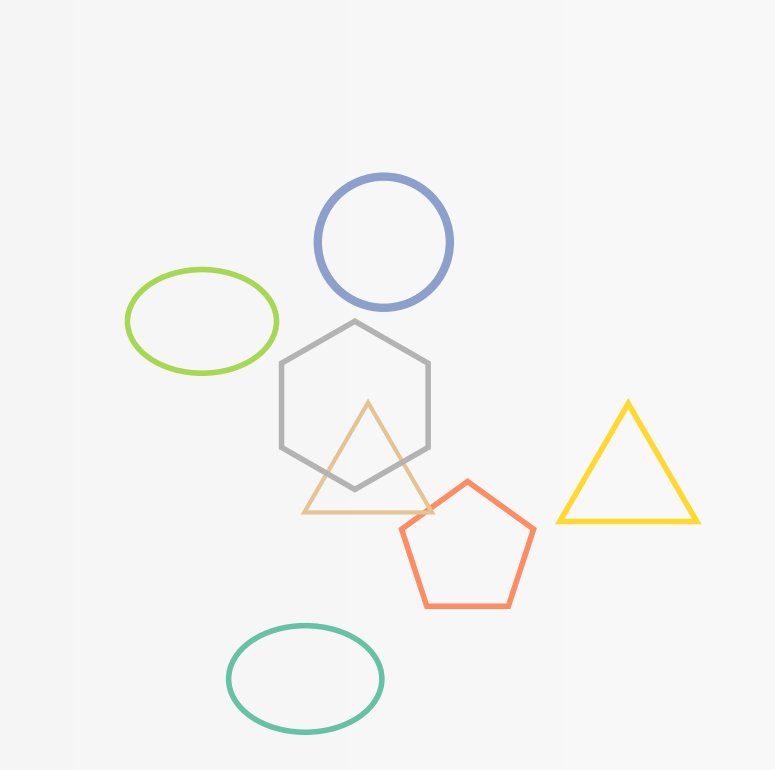[{"shape": "oval", "thickness": 2, "radius": 0.49, "center": [0.394, 0.118]}, {"shape": "pentagon", "thickness": 2, "radius": 0.45, "center": [0.603, 0.285]}, {"shape": "circle", "thickness": 3, "radius": 0.43, "center": [0.495, 0.685]}, {"shape": "oval", "thickness": 2, "radius": 0.48, "center": [0.261, 0.583]}, {"shape": "triangle", "thickness": 2, "radius": 0.51, "center": [0.811, 0.374]}, {"shape": "triangle", "thickness": 1.5, "radius": 0.48, "center": [0.475, 0.382]}, {"shape": "hexagon", "thickness": 2, "radius": 0.55, "center": [0.458, 0.474]}]